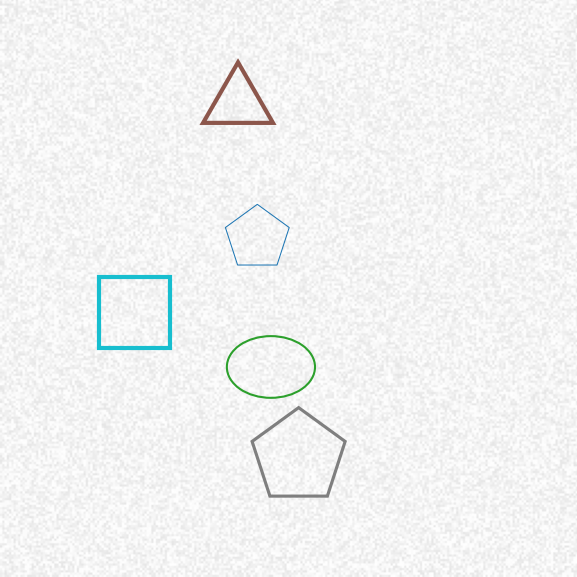[{"shape": "pentagon", "thickness": 0.5, "radius": 0.29, "center": [0.446, 0.587]}, {"shape": "oval", "thickness": 1, "radius": 0.38, "center": [0.469, 0.364]}, {"shape": "triangle", "thickness": 2, "radius": 0.35, "center": [0.412, 0.821]}, {"shape": "pentagon", "thickness": 1.5, "radius": 0.42, "center": [0.517, 0.209]}, {"shape": "square", "thickness": 2, "radius": 0.31, "center": [0.232, 0.457]}]